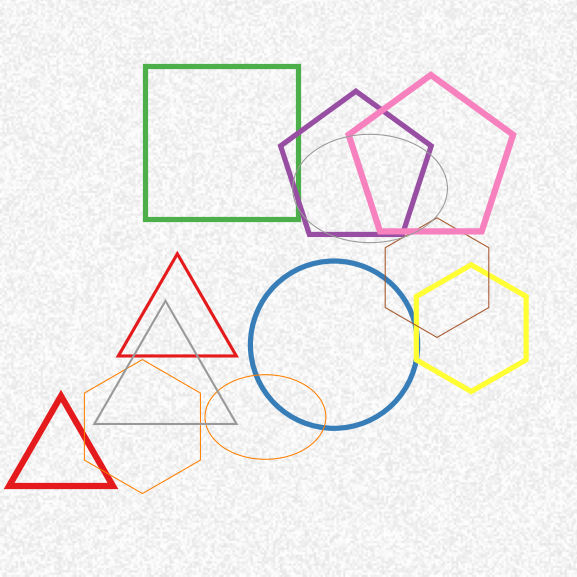[{"shape": "triangle", "thickness": 1.5, "radius": 0.59, "center": [0.307, 0.442]}, {"shape": "triangle", "thickness": 3, "radius": 0.52, "center": [0.106, 0.21]}, {"shape": "circle", "thickness": 2.5, "radius": 0.72, "center": [0.578, 0.402]}, {"shape": "square", "thickness": 2.5, "radius": 0.66, "center": [0.384, 0.752]}, {"shape": "pentagon", "thickness": 2.5, "radius": 0.69, "center": [0.616, 0.704]}, {"shape": "hexagon", "thickness": 0.5, "radius": 0.58, "center": [0.247, 0.26]}, {"shape": "oval", "thickness": 0.5, "radius": 0.52, "center": [0.46, 0.277]}, {"shape": "hexagon", "thickness": 2.5, "radius": 0.55, "center": [0.816, 0.431]}, {"shape": "hexagon", "thickness": 0.5, "radius": 0.52, "center": [0.757, 0.518]}, {"shape": "pentagon", "thickness": 3, "radius": 0.75, "center": [0.746, 0.72]}, {"shape": "oval", "thickness": 0.5, "radius": 0.67, "center": [0.641, 0.673]}, {"shape": "triangle", "thickness": 1, "radius": 0.71, "center": [0.287, 0.336]}]